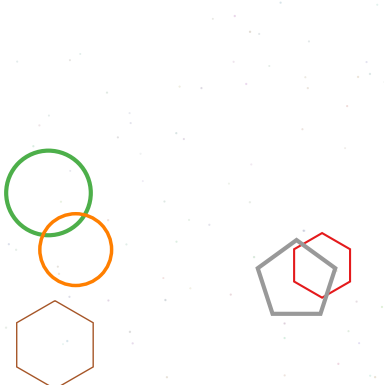[{"shape": "hexagon", "thickness": 1.5, "radius": 0.42, "center": [0.837, 0.311]}, {"shape": "circle", "thickness": 3, "radius": 0.55, "center": [0.126, 0.499]}, {"shape": "circle", "thickness": 2.5, "radius": 0.47, "center": [0.197, 0.352]}, {"shape": "hexagon", "thickness": 1, "radius": 0.57, "center": [0.143, 0.104]}, {"shape": "pentagon", "thickness": 3, "radius": 0.53, "center": [0.77, 0.271]}]